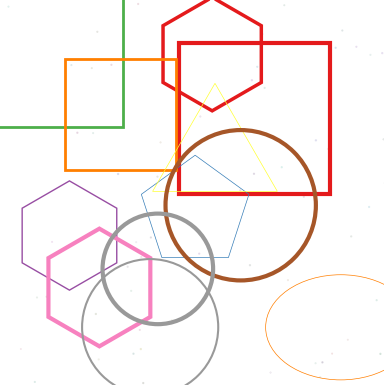[{"shape": "hexagon", "thickness": 2.5, "radius": 0.74, "center": [0.551, 0.86]}, {"shape": "square", "thickness": 3, "radius": 0.98, "center": [0.662, 0.692]}, {"shape": "pentagon", "thickness": 0.5, "radius": 0.73, "center": [0.507, 0.45]}, {"shape": "square", "thickness": 2, "radius": 0.86, "center": [0.149, 0.841]}, {"shape": "hexagon", "thickness": 1, "radius": 0.71, "center": [0.18, 0.388]}, {"shape": "oval", "thickness": 0.5, "radius": 0.98, "center": [0.885, 0.15]}, {"shape": "square", "thickness": 2, "radius": 0.72, "center": [0.313, 0.703]}, {"shape": "triangle", "thickness": 0.5, "radius": 0.94, "center": [0.558, 0.596]}, {"shape": "circle", "thickness": 3, "radius": 0.98, "center": [0.625, 0.467]}, {"shape": "hexagon", "thickness": 3, "radius": 0.76, "center": [0.258, 0.253]}, {"shape": "circle", "thickness": 1.5, "radius": 0.88, "center": [0.39, 0.15]}, {"shape": "circle", "thickness": 3, "radius": 0.72, "center": [0.41, 0.302]}]